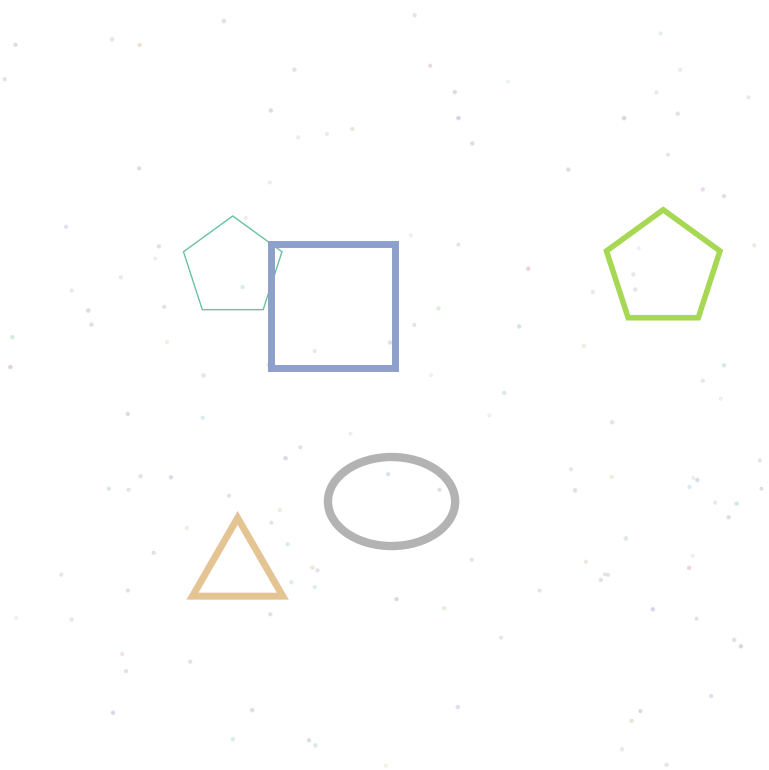[{"shape": "pentagon", "thickness": 0.5, "radius": 0.34, "center": [0.302, 0.652]}, {"shape": "square", "thickness": 2.5, "radius": 0.4, "center": [0.432, 0.603]}, {"shape": "pentagon", "thickness": 2, "radius": 0.39, "center": [0.861, 0.65]}, {"shape": "triangle", "thickness": 2.5, "radius": 0.34, "center": [0.309, 0.26]}, {"shape": "oval", "thickness": 3, "radius": 0.41, "center": [0.509, 0.349]}]